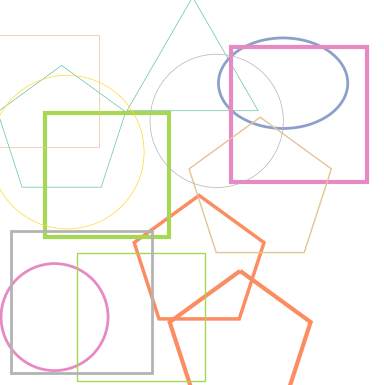[{"shape": "pentagon", "thickness": 0.5, "radius": 0.87, "center": [0.16, 0.655]}, {"shape": "triangle", "thickness": 0.5, "radius": 0.98, "center": [0.5, 0.811]}, {"shape": "pentagon", "thickness": 2.5, "radius": 0.89, "center": [0.517, 0.315]}, {"shape": "pentagon", "thickness": 3, "radius": 0.96, "center": [0.624, 0.104]}, {"shape": "oval", "thickness": 2, "radius": 0.84, "center": [0.735, 0.784]}, {"shape": "circle", "thickness": 2, "radius": 0.69, "center": [0.142, 0.176]}, {"shape": "square", "thickness": 3, "radius": 0.88, "center": [0.776, 0.703]}, {"shape": "square", "thickness": 3, "radius": 0.8, "center": [0.278, 0.546]}, {"shape": "square", "thickness": 1, "radius": 0.83, "center": [0.366, 0.177]}, {"shape": "circle", "thickness": 0.5, "radius": 1.0, "center": [0.175, 0.605]}, {"shape": "pentagon", "thickness": 1, "radius": 0.97, "center": [0.676, 0.501]}, {"shape": "square", "thickness": 0.5, "radius": 0.73, "center": [0.112, 0.763]}, {"shape": "square", "thickness": 2, "radius": 0.92, "center": [0.212, 0.215]}, {"shape": "circle", "thickness": 0.5, "radius": 0.87, "center": [0.563, 0.686]}]